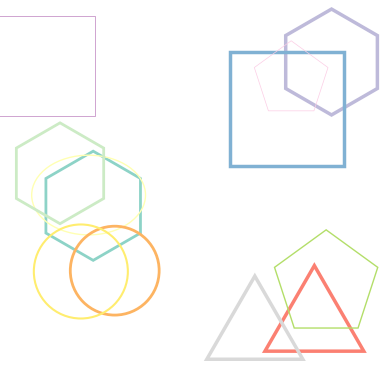[{"shape": "hexagon", "thickness": 2, "radius": 0.71, "center": [0.242, 0.466]}, {"shape": "oval", "thickness": 1, "radius": 0.74, "center": [0.23, 0.493]}, {"shape": "hexagon", "thickness": 2.5, "radius": 0.69, "center": [0.861, 0.839]}, {"shape": "triangle", "thickness": 2.5, "radius": 0.74, "center": [0.817, 0.162]}, {"shape": "square", "thickness": 2.5, "radius": 0.75, "center": [0.745, 0.717]}, {"shape": "circle", "thickness": 2, "radius": 0.58, "center": [0.298, 0.297]}, {"shape": "pentagon", "thickness": 1, "radius": 0.7, "center": [0.847, 0.262]}, {"shape": "pentagon", "thickness": 0.5, "radius": 0.5, "center": [0.756, 0.794]}, {"shape": "triangle", "thickness": 2.5, "radius": 0.72, "center": [0.662, 0.139]}, {"shape": "square", "thickness": 0.5, "radius": 0.65, "center": [0.119, 0.828]}, {"shape": "hexagon", "thickness": 2, "radius": 0.65, "center": [0.156, 0.55]}, {"shape": "circle", "thickness": 1.5, "radius": 0.61, "center": [0.21, 0.295]}]